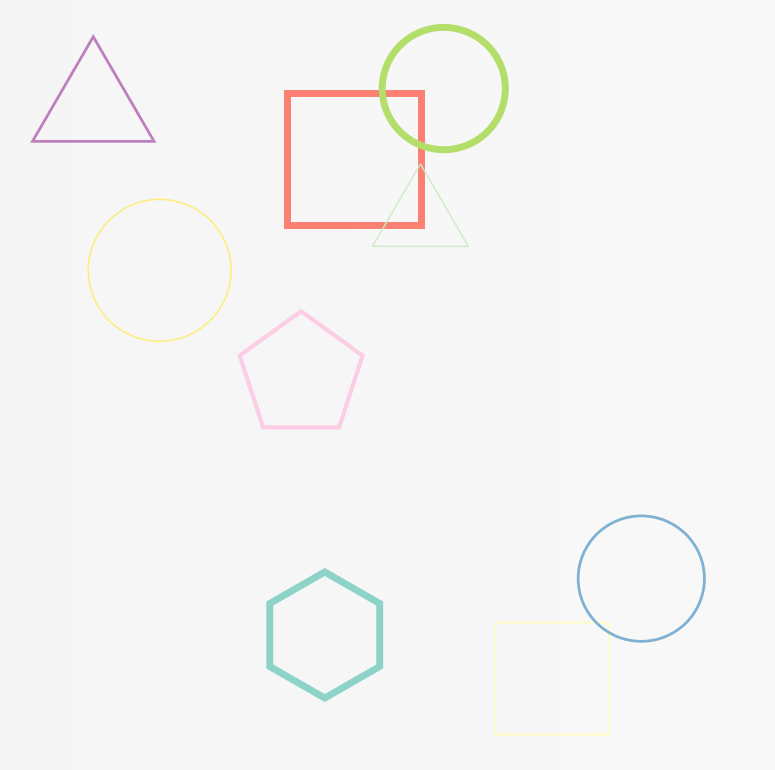[{"shape": "hexagon", "thickness": 2.5, "radius": 0.41, "center": [0.419, 0.175]}, {"shape": "square", "thickness": 0.5, "radius": 0.36, "center": [0.711, 0.119]}, {"shape": "square", "thickness": 2.5, "radius": 0.43, "center": [0.457, 0.794]}, {"shape": "circle", "thickness": 1, "radius": 0.41, "center": [0.827, 0.249]}, {"shape": "circle", "thickness": 2.5, "radius": 0.4, "center": [0.573, 0.885]}, {"shape": "pentagon", "thickness": 1.5, "radius": 0.42, "center": [0.389, 0.512]}, {"shape": "triangle", "thickness": 1, "radius": 0.45, "center": [0.12, 0.862]}, {"shape": "triangle", "thickness": 0.5, "radius": 0.36, "center": [0.543, 0.716]}, {"shape": "circle", "thickness": 0.5, "radius": 0.46, "center": [0.206, 0.649]}]